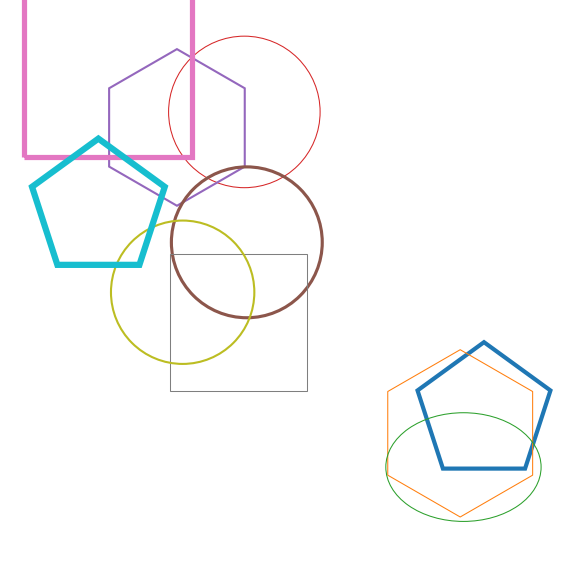[{"shape": "pentagon", "thickness": 2, "radius": 0.61, "center": [0.838, 0.286]}, {"shape": "hexagon", "thickness": 0.5, "radius": 0.72, "center": [0.797, 0.249]}, {"shape": "oval", "thickness": 0.5, "radius": 0.67, "center": [0.803, 0.19]}, {"shape": "circle", "thickness": 0.5, "radius": 0.66, "center": [0.423, 0.805]}, {"shape": "hexagon", "thickness": 1, "radius": 0.68, "center": [0.306, 0.778]}, {"shape": "circle", "thickness": 1.5, "radius": 0.65, "center": [0.427, 0.58]}, {"shape": "square", "thickness": 2.5, "radius": 0.73, "center": [0.187, 0.873]}, {"shape": "square", "thickness": 0.5, "radius": 0.59, "center": [0.412, 0.441]}, {"shape": "circle", "thickness": 1, "radius": 0.62, "center": [0.316, 0.493]}, {"shape": "pentagon", "thickness": 3, "radius": 0.6, "center": [0.17, 0.638]}]